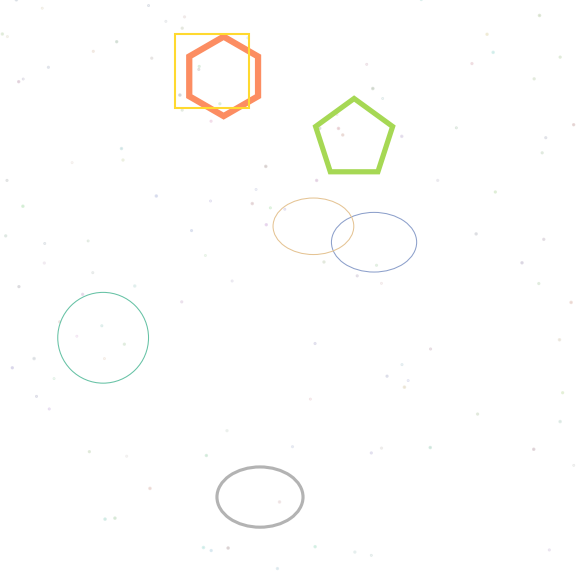[{"shape": "circle", "thickness": 0.5, "radius": 0.39, "center": [0.179, 0.414]}, {"shape": "hexagon", "thickness": 3, "radius": 0.34, "center": [0.387, 0.867]}, {"shape": "oval", "thickness": 0.5, "radius": 0.37, "center": [0.648, 0.58]}, {"shape": "pentagon", "thickness": 2.5, "radius": 0.35, "center": [0.613, 0.758]}, {"shape": "square", "thickness": 1, "radius": 0.32, "center": [0.367, 0.876]}, {"shape": "oval", "thickness": 0.5, "radius": 0.35, "center": [0.543, 0.607]}, {"shape": "oval", "thickness": 1.5, "radius": 0.37, "center": [0.45, 0.138]}]